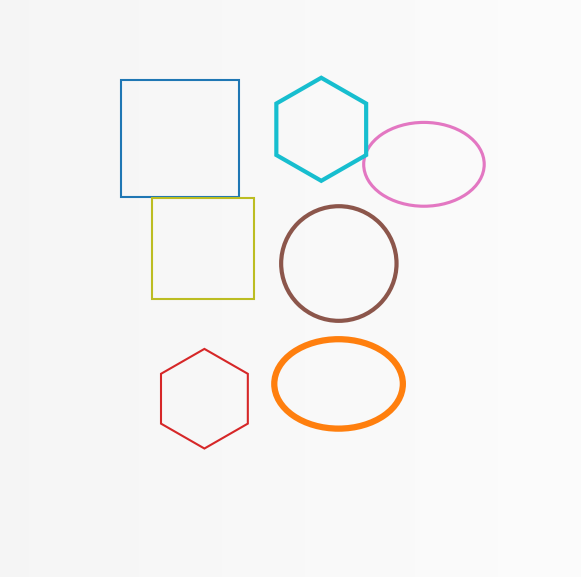[{"shape": "square", "thickness": 1, "radius": 0.51, "center": [0.309, 0.759]}, {"shape": "oval", "thickness": 3, "radius": 0.55, "center": [0.582, 0.334]}, {"shape": "hexagon", "thickness": 1, "radius": 0.43, "center": [0.352, 0.309]}, {"shape": "circle", "thickness": 2, "radius": 0.5, "center": [0.583, 0.543]}, {"shape": "oval", "thickness": 1.5, "radius": 0.52, "center": [0.729, 0.715]}, {"shape": "square", "thickness": 1, "radius": 0.44, "center": [0.349, 0.568]}, {"shape": "hexagon", "thickness": 2, "radius": 0.45, "center": [0.553, 0.775]}]